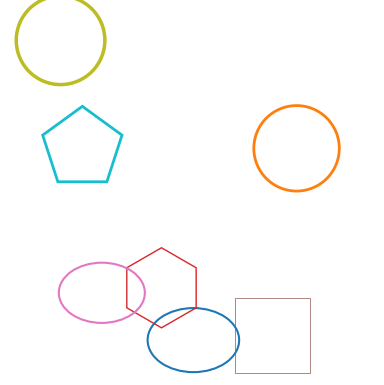[{"shape": "oval", "thickness": 1.5, "radius": 0.59, "center": [0.502, 0.117]}, {"shape": "circle", "thickness": 2, "radius": 0.56, "center": [0.77, 0.615]}, {"shape": "hexagon", "thickness": 1, "radius": 0.52, "center": [0.419, 0.253]}, {"shape": "square", "thickness": 0.5, "radius": 0.49, "center": [0.707, 0.128]}, {"shape": "oval", "thickness": 1.5, "radius": 0.56, "center": [0.265, 0.239]}, {"shape": "circle", "thickness": 2.5, "radius": 0.58, "center": [0.157, 0.895]}, {"shape": "pentagon", "thickness": 2, "radius": 0.54, "center": [0.214, 0.615]}]